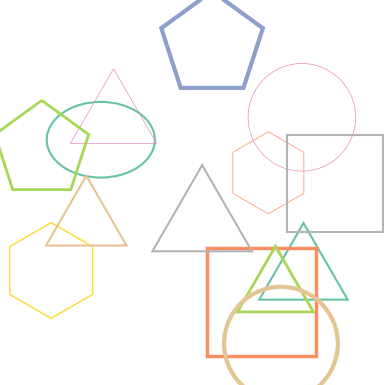[{"shape": "oval", "thickness": 1.5, "radius": 0.7, "center": [0.262, 0.637]}, {"shape": "triangle", "thickness": 1.5, "radius": 0.66, "center": [0.788, 0.288]}, {"shape": "square", "thickness": 2.5, "radius": 0.7, "center": [0.68, 0.216]}, {"shape": "hexagon", "thickness": 0.5, "radius": 0.53, "center": [0.697, 0.551]}, {"shape": "pentagon", "thickness": 3, "radius": 0.69, "center": [0.551, 0.884]}, {"shape": "triangle", "thickness": 0.5, "radius": 0.65, "center": [0.295, 0.692]}, {"shape": "circle", "thickness": 0.5, "radius": 0.7, "center": [0.784, 0.695]}, {"shape": "triangle", "thickness": 2, "radius": 0.57, "center": [0.715, 0.247]}, {"shape": "pentagon", "thickness": 2, "radius": 0.64, "center": [0.108, 0.611]}, {"shape": "hexagon", "thickness": 1, "radius": 0.62, "center": [0.133, 0.297]}, {"shape": "triangle", "thickness": 1.5, "radius": 0.6, "center": [0.224, 0.423]}, {"shape": "circle", "thickness": 3, "radius": 0.74, "center": [0.73, 0.107]}, {"shape": "triangle", "thickness": 1.5, "radius": 0.75, "center": [0.525, 0.422]}, {"shape": "square", "thickness": 1.5, "radius": 0.63, "center": [0.87, 0.523]}]